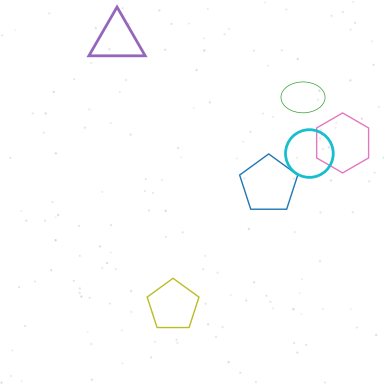[{"shape": "pentagon", "thickness": 1, "radius": 0.4, "center": [0.698, 0.521]}, {"shape": "oval", "thickness": 0.5, "radius": 0.29, "center": [0.787, 0.747]}, {"shape": "triangle", "thickness": 2, "radius": 0.42, "center": [0.304, 0.897]}, {"shape": "hexagon", "thickness": 1, "radius": 0.39, "center": [0.89, 0.629]}, {"shape": "pentagon", "thickness": 1, "radius": 0.35, "center": [0.45, 0.206]}, {"shape": "circle", "thickness": 2, "radius": 0.31, "center": [0.804, 0.601]}]